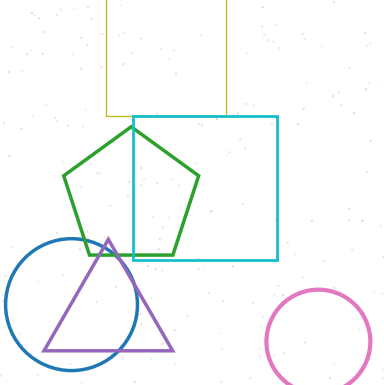[{"shape": "circle", "thickness": 2.5, "radius": 0.86, "center": [0.186, 0.209]}, {"shape": "pentagon", "thickness": 2.5, "radius": 0.92, "center": [0.341, 0.487]}, {"shape": "triangle", "thickness": 2.5, "radius": 0.96, "center": [0.281, 0.185]}, {"shape": "circle", "thickness": 3, "radius": 0.67, "center": [0.827, 0.113]}, {"shape": "square", "thickness": 1, "radius": 0.78, "center": [0.431, 0.856]}, {"shape": "square", "thickness": 2, "radius": 0.93, "center": [0.533, 0.512]}]